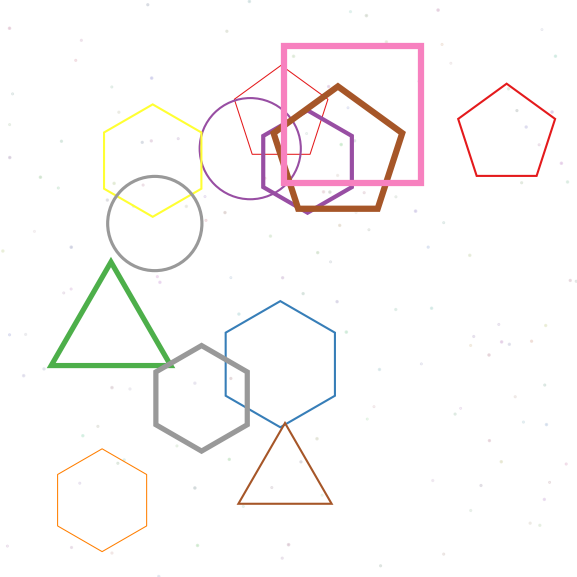[{"shape": "pentagon", "thickness": 1, "radius": 0.44, "center": [0.877, 0.766]}, {"shape": "pentagon", "thickness": 0.5, "radius": 0.43, "center": [0.487, 0.801]}, {"shape": "hexagon", "thickness": 1, "radius": 0.55, "center": [0.485, 0.368]}, {"shape": "triangle", "thickness": 2.5, "radius": 0.6, "center": [0.192, 0.426]}, {"shape": "hexagon", "thickness": 2, "radius": 0.44, "center": [0.533, 0.719]}, {"shape": "circle", "thickness": 1, "radius": 0.44, "center": [0.433, 0.742]}, {"shape": "hexagon", "thickness": 0.5, "radius": 0.45, "center": [0.177, 0.133]}, {"shape": "hexagon", "thickness": 1, "radius": 0.49, "center": [0.264, 0.721]}, {"shape": "triangle", "thickness": 1, "radius": 0.47, "center": [0.494, 0.173]}, {"shape": "pentagon", "thickness": 3, "radius": 0.59, "center": [0.585, 0.732]}, {"shape": "square", "thickness": 3, "radius": 0.59, "center": [0.61, 0.8]}, {"shape": "hexagon", "thickness": 2.5, "radius": 0.46, "center": [0.349, 0.309]}, {"shape": "circle", "thickness": 1.5, "radius": 0.41, "center": [0.268, 0.612]}]